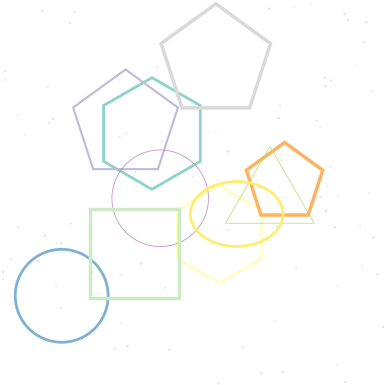[{"shape": "hexagon", "thickness": 2, "radius": 0.73, "center": [0.395, 0.653]}, {"shape": "hexagon", "thickness": 1.5, "radius": 0.63, "center": [0.57, 0.392]}, {"shape": "pentagon", "thickness": 1.5, "radius": 0.72, "center": [0.326, 0.677]}, {"shape": "circle", "thickness": 2, "radius": 0.6, "center": [0.16, 0.232]}, {"shape": "pentagon", "thickness": 2.5, "radius": 0.52, "center": [0.739, 0.526]}, {"shape": "triangle", "thickness": 0.5, "radius": 0.67, "center": [0.701, 0.487]}, {"shape": "pentagon", "thickness": 2.5, "radius": 0.75, "center": [0.561, 0.841]}, {"shape": "circle", "thickness": 0.5, "radius": 0.63, "center": [0.416, 0.485]}, {"shape": "square", "thickness": 2.5, "radius": 0.58, "center": [0.35, 0.341]}, {"shape": "oval", "thickness": 2, "radius": 0.6, "center": [0.615, 0.444]}]